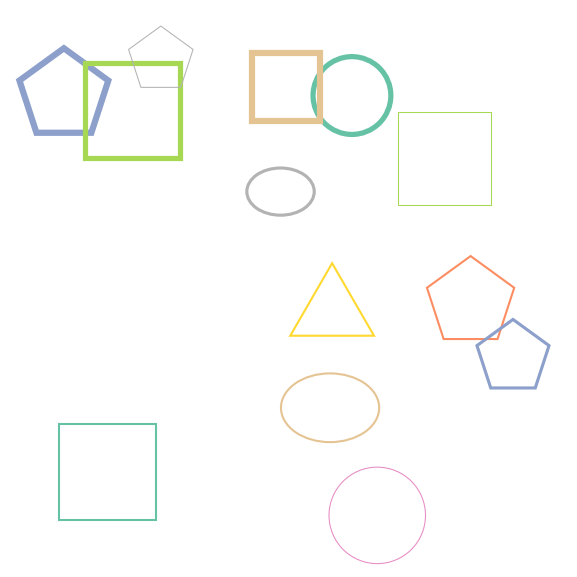[{"shape": "circle", "thickness": 2.5, "radius": 0.34, "center": [0.609, 0.834]}, {"shape": "square", "thickness": 1, "radius": 0.42, "center": [0.186, 0.182]}, {"shape": "pentagon", "thickness": 1, "radius": 0.4, "center": [0.815, 0.476]}, {"shape": "pentagon", "thickness": 3, "radius": 0.4, "center": [0.111, 0.835]}, {"shape": "pentagon", "thickness": 1.5, "radius": 0.33, "center": [0.888, 0.38]}, {"shape": "circle", "thickness": 0.5, "radius": 0.42, "center": [0.653, 0.107]}, {"shape": "square", "thickness": 0.5, "radius": 0.4, "center": [0.77, 0.724]}, {"shape": "square", "thickness": 2.5, "radius": 0.41, "center": [0.229, 0.807]}, {"shape": "triangle", "thickness": 1, "radius": 0.42, "center": [0.575, 0.46]}, {"shape": "square", "thickness": 3, "radius": 0.3, "center": [0.495, 0.849]}, {"shape": "oval", "thickness": 1, "radius": 0.43, "center": [0.572, 0.293]}, {"shape": "oval", "thickness": 1.5, "radius": 0.29, "center": [0.486, 0.667]}, {"shape": "pentagon", "thickness": 0.5, "radius": 0.29, "center": [0.278, 0.895]}]